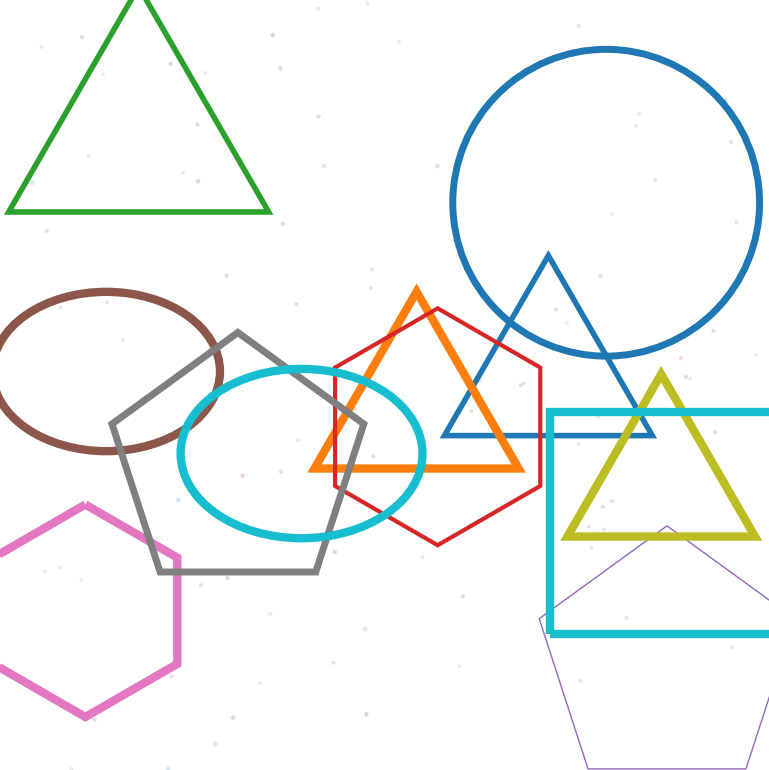[{"shape": "triangle", "thickness": 2, "radius": 0.78, "center": [0.712, 0.512]}, {"shape": "circle", "thickness": 2.5, "radius": 1.0, "center": [0.787, 0.737]}, {"shape": "triangle", "thickness": 3, "radius": 0.77, "center": [0.541, 0.468]}, {"shape": "triangle", "thickness": 2, "radius": 0.97, "center": [0.18, 0.822]}, {"shape": "hexagon", "thickness": 1.5, "radius": 0.77, "center": [0.568, 0.446]}, {"shape": "pentagon", "thickness": 0.5, "radius": 0.87, "center": [0.866, 0.143]}, {"shape": "oval", "thickness": 3, "radius": 0.74, "center": [0.138, 0.518]}, {"shape": "hexagon", "thickness": 3, "radius": 0.69, "center": [0.111, 0.207]}, {"shape": "pentagon", "thickness": 2.5, "radius": 0.86, "center": [0.309, 0.396]}, {"shape": "triangle", "thickness": 3, "radius": 0.7, "center": [0.859, 0.374]}, {"shape": "oval", "thickness": 3, "radius": 0.79, "center": [0.392, 0.411]}, {"shape": "square", "thickness": 3, "radius": 0.72, "center": [0.859, 0.321]}]